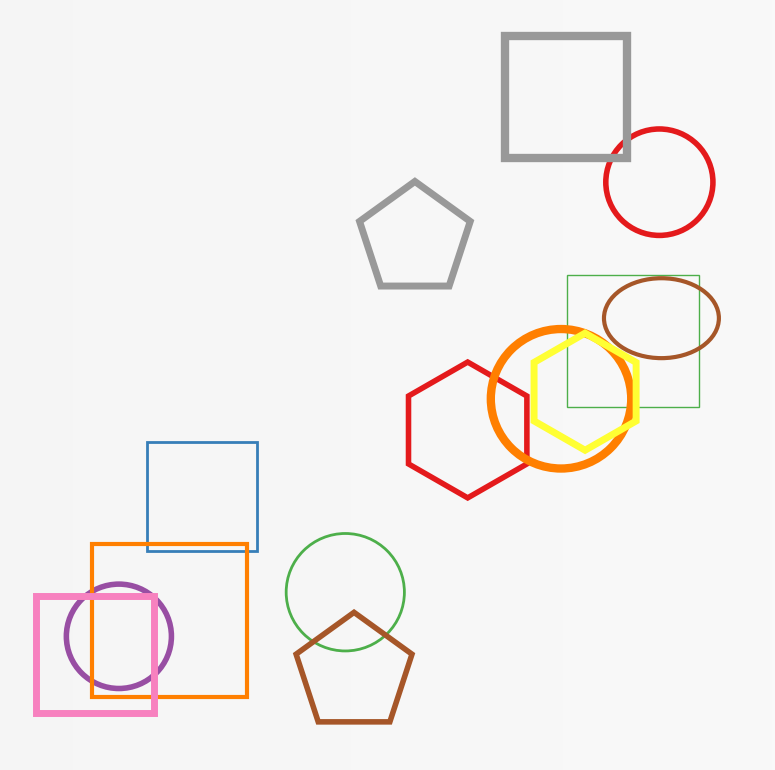[{"shape": "hexagon", "thickness": 2, "radius": 0.44, "center": [0.603, 0.442]}, {"shape": "circle", "thickness": 2, "radius": 0.35, "center": [0.851, 0.763]}, {"shape": "square", "thickness": 1, "radius": 0.36, "center": [0.261, 0.355]}, {"shape": "square", "thickness": 0.5, "radius": 0.43, "center": [0.816, 0.557]}, {"shape": "circle", "thickness": 1, "radius": 0.38, "center": [0.446, 0.231]}, {"shape": "circle", "thickness": 2, "radius": 0.34, "center": [0.153, 0.174]}, {"shape": "square", "thickness": 1.5, "radius": 0.5, "center": [0.219, 0.194]}, {"shape": "circle", "thickness": 3, "radius": 0.45, "center": [0.724, 0.482]}, {"shape": "hexagon", "thickness": 2.5, "radius": 0.38, "center": [0.755, 0.491]}, {"shape": "oval", "thickness": 1.5, "radius": 0.37, "center": [0.853, 0.587]}, {"shape": "pentagon", "thickness": 2, "radius": 0.39, "center": [0.457, 0.126]}, {"shape": "square", "thickness": 2.5, "radius": 0.38, "center": [0.123, 0.15]}, {"shape": "square", "thickness": 3, "radius": 0.4, "center": [0.73, 0.874]}, {"shape": "pentagon", "thickness": 2.5, "radius": 0.38, "center": [0.535, 0.689]}]